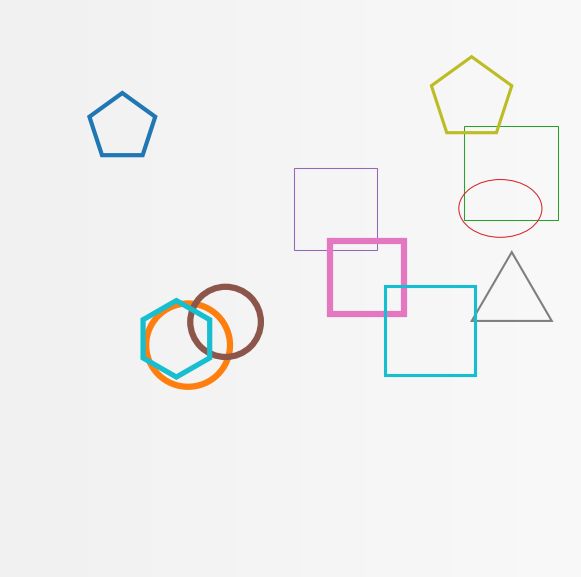[{"shape": "pentagon", "thickness": 2, "radius": 0.3, "center": [0.21, 0.779]}, {"shape": "circle", "thickness": 3, "radius": 0.36, "center": [0.324, 0.402]}, {"shape": "square", "thickness": 0.5, "radius": 0.41, "center": [0.879, 0.7]}, {"shape": "oval", "thickness": 0.5, "radius": 0.36, "center": [0.861, 0.638]}, {"shape": "square", "thickness": 0.5, "radius": 0.36, "center": [0.577, 0.637]}, {"shape": "circle", "thickness": 3, "radius": 0.3, "center": [0.388, 0.442]}, {"shape": "square", "thickness": 3, "radius": 0.32, "center": [0.631, 0.519]}, {"shape": "triangle", "thickness": 1, "radius": 0.4, "center": [0.88, 0.483]}, {"shape": "pentagon", "thickness": 1.5, "radius": 0.36, "center": [0.811, 0.828]}, {"shape": "hexagon", "thickness": 2.5, "radius": 0.33, "center": [0.303, 0.412]}, {"shape": "square", "thickness": 1.5, "radius": 0.39, "center": [0.74, 0.427]}]